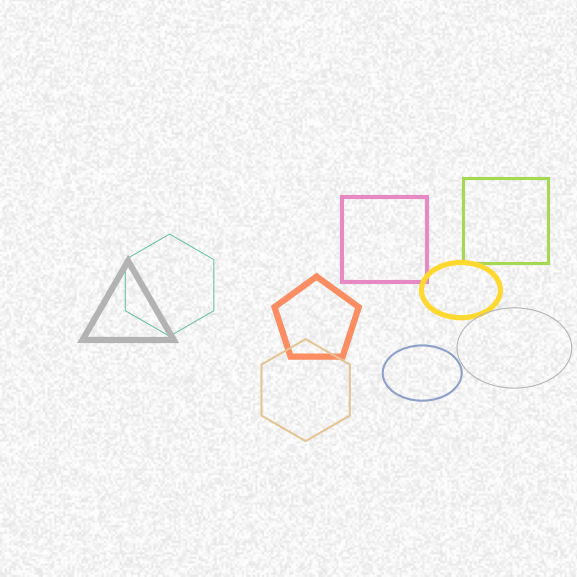[{"shape": "hexagon", "thickness": 0.5, "radius": 0.44, "center": [0.294, 0.505]}, {"shape": "pentagon", "thickness": 3, "radius": 0.38, "center": [0.548, 0.444]}, {"shape": "oval", "thickness": 1, "radius": 0.34, "center": [0.731, 0.353]}, {"shape": "square", "thickness": 2, "radius": 0.37, "center": [0.665, 0.585]}, {"shape": "square", "thickness": 1.5, "radius": 0.37, "center": [0.876, 0.617]}, {"shape": "oval", "thickness": 2.5, "radius": 0.34, "center": [0.798, 0.497]}, {"shape": "hexagon", "thickness": 1, "radius": 0.44, "center": [0.529, 0.324]}, {"shape": "oval", "thickness": 0.5, "radius": 0.5, "center": [0.891, 0.397]}, {"shape": "triangle", "thickness": 3, "radius": 0.46, "center": [0.222, 0.456]}]